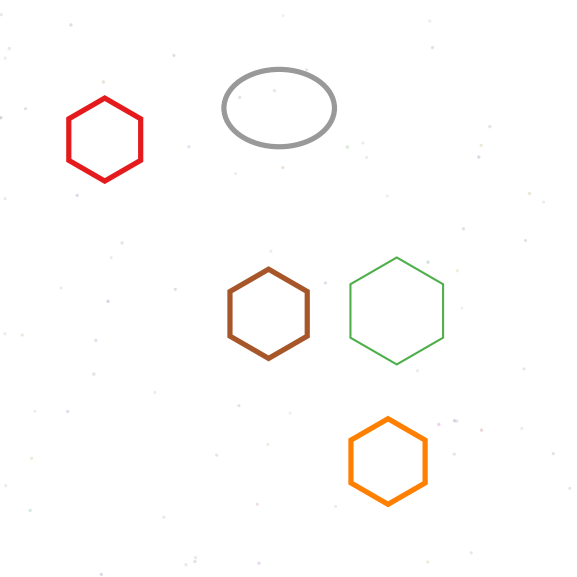[{"shape": "hexagon", "thickness": 2.5, "radius": 0.36, "center": [0.181, 0.757]}, {"shape": "hexagon", "thickness": 1, "radius": 0.46, "center": [0.687, 0.461]}, {"shape": "hexagon", "thickness": 2.5, "radius": 0.37, "center": [0.672, 0.2]}, {"shape": "hexagon", "thickness": 2.5, "radius": 0.39, "center": [0.465, 0.456]}, {"shape": "oval", "thickness": 2.5, "radius": 0.48, "center": [0.483, 0.812]}]